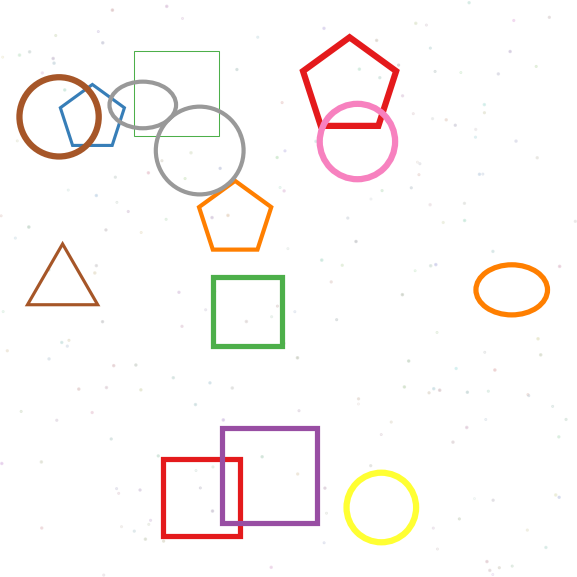[{"shape": "pentagon", "thickness": 3, "radius": 0.42, "center": [0.605, 0.85]}, {"shape": "square", "thickness": 2.5, "radius": 0.33, "center": [0.349, 0.138]}, {"shape": "pentagon", "thickness": 1.5, "radius": 0.29, "center": [0.16, 0.795]}, {"shape": "square", "thickness": 0.5, "radius": 0.37, "center": [0.306, 0.837]}, {"shape": "square", "thickness": 2.5, "radius": 0.3, "center": [0.428, 0.46]}, {"shape": "square", "thickness": 2.5, "radius": 0.41, "center": [0.466, 0.176]}, {"shape": "oval", "thickness": 2.5, "radius": 0.31, "center": [0.886, 0.497]}, {"shape": "pentagon", "thickness": 2, "radius": 0.33, "center": [0.407, 0.62]}, {"shape": "circle", "thickness": 3, "radius": 0.3, "center": [0.66, 0.12]}, {"shape": "circle", "thickness": 3, "radius": 0.34, "center": [0.102, 0.797]}, {"shape": "triangle", "thickness": 1.5, "radius": 0.35, "center": [0.108, 0.507]}, {"shape": "circle", "thickness": 3, "radius": 0.33, "center": [0.619, 0.754]}, {"shape": "oval", "thickness": 2, "radius": 0.29, "center": [0.247, 0.817]}, {"shape": "circle", "thickness": 2, "radius": 0.38, "center": [0.346, 0.738]}]